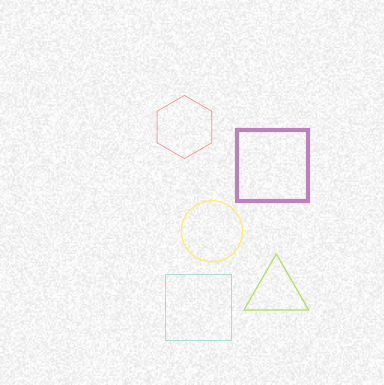[{"shape": "square", "thickness": 0.5, "radius": 0.43, "center": [0.514, 0.202]}, {"shape": "hexagon", "thickness": 0.5, "radius": 0.41, "center": [0.479, 0.67]}, {"shape": "triangle", "thickness": 1, "radius": 0.49, "center": [0.718, 0.243]}, {"shape": "square", "thickness": 3, "radius": 0.46, "center": [0.708, 0.57]}, {"shape": "circle", "thickness": 1, "radius": 0.4, "center": [0.551, 0.399]}]